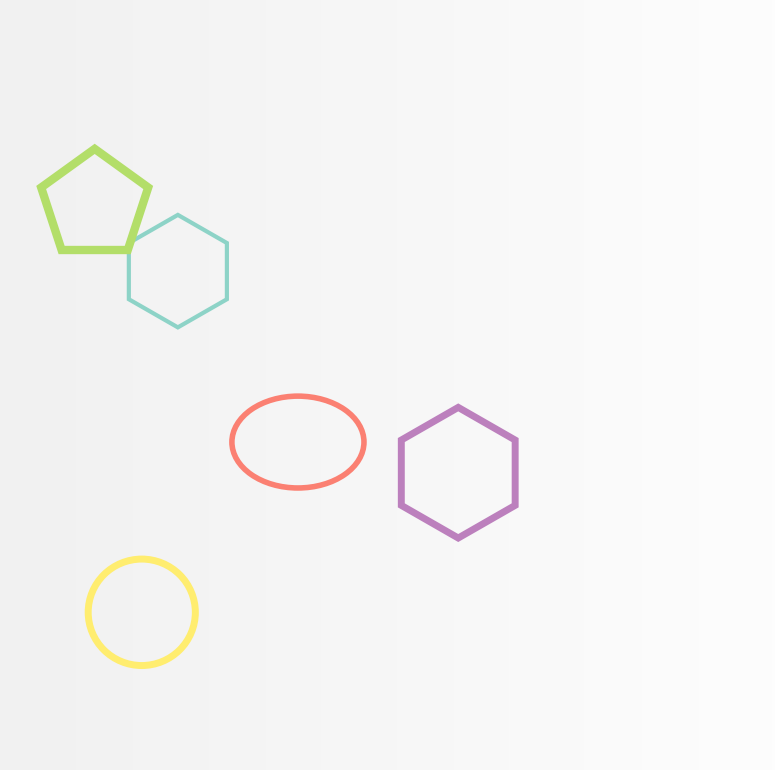[{"shape": "hexagon", "thickness": 1.5, "radius": 0.37, "center": [0.229, 0.648]}, {"shape": "oval", "thickness": 2, "radius": 0.43, "center": [0.384, 0.426]}, {"shape": "pentagon", "thickness": 3, "radius": 0.36, "center": [0.122, 0.734]}, {"shape": "hexagon", "thickness": 2.5, "radius": 0.42, "center": [0.591, 0.386]}, {"shape": "circle", "thickness": 2.5, "radius": 0.35, "center": [0.183, 0.205]}]